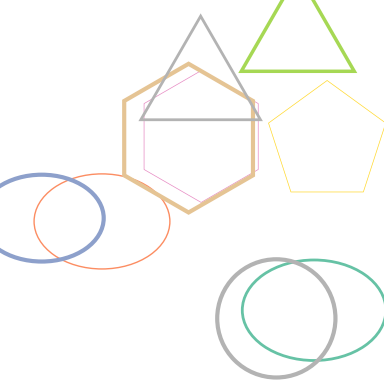[{"shape": "oval", "thickness": 2, "radius": 0.93, "center": [0.816, 0.194]}, {"shape": "oval", "thickness": 1, "radius": 0.88, "center": [0.265, 0.425]}, {"shape": "oval", "thickness": 3, "radius": 0.81, "center": [0.108, 0.433]}, {"shape": "hexagon", "thickness": 0.5, "radius": 0.86, "center": [0.522, 0.645]}, {"shape": "triangle", "thickness": 2.5, "radius": 0.85, "center": [0.773, 0.9]}, {"shape": "pentagon", "thickness": 0.5, "radius": 0.8, "center": [0.85, 0.631]}, {"shape": "hexagon", "thickness": 3, "radius": 0.97, "center": [0.49, 0.641]}, {"shape": "circle", "thickness": 3, "radius": 0.77, "center": [0.718, 0.173]}, {"shape": "triangle", "thickness": 2, "radius": 0.9, "center": [0.521, 0.779]}]